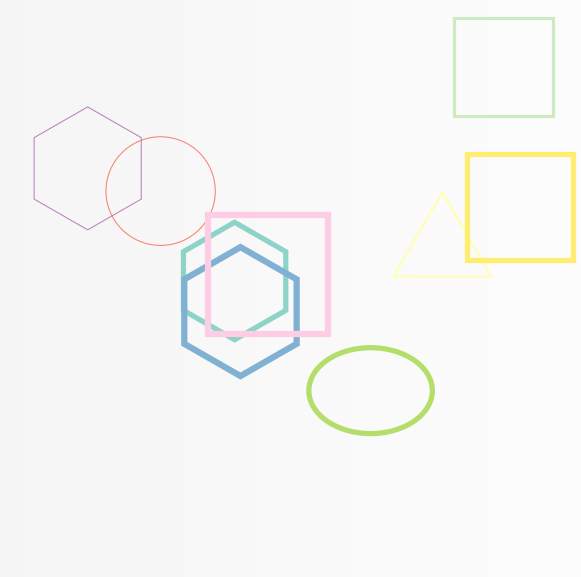[{"shape": "hexagon", "thickness": 2.5, "radius": 0.51, "center": [0.404, 0.513]}, {"shape": "triangle", "thickness": 1, "radius": 0.49, "center": [0.761, 0.569]}, {"shape": "circle", "thickness": 0.5, "radius": 0.47, "center": [0.276, 0.668]}, {"shape": "hexagon", "thickness": 3, "radius": 0.56, "center": [0.414, 0.46]}, {"shape": "oval", "thickness": 2.5, "radius": 0.53, "center": [0.638, 0.323]}, {"shape": "square", "thickness": 3, "radius": 0.52, "center": [0.461, 0.524]}, {"shape": "hexagon", "thickness": 0.5, "radius": 0.53, "center": [0.151, 0.708]}, {"shape": "square", "thickness": 1.5, "radius": 0.42, "center": [0.866, 0.883]}, {"shape": "square", "thickness": 2.5, "radius": 0.46, "center": [0.895, 0.64]}]